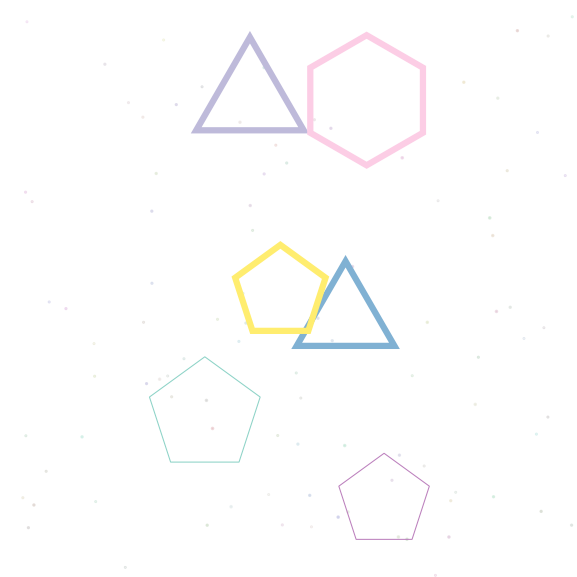[{"shape": "pentagon", "thickness": 0.5, "radius": 0.5, "center": [0.355, 0.281]}, {"shape": "triangle", "thickness": 3, "radius": 0.54, "center": [0.433, 0.827]}, {"shape": "triangle", "thickness": 3, "radius": 0.49, "center": [0.598, 0.449]}, {"shape": "hexagon", "thickness": 3, "radius": 0.56, "center": [0.635, 0.826]}, {"shape": "pentagon", "thickness": 0.5, "radius": 0.41, "center": [0.665, 0.132]}, {"shape": "pentagon", "thickness": 3, "radius": 0.41, "center": [0.485, 0.493]}]